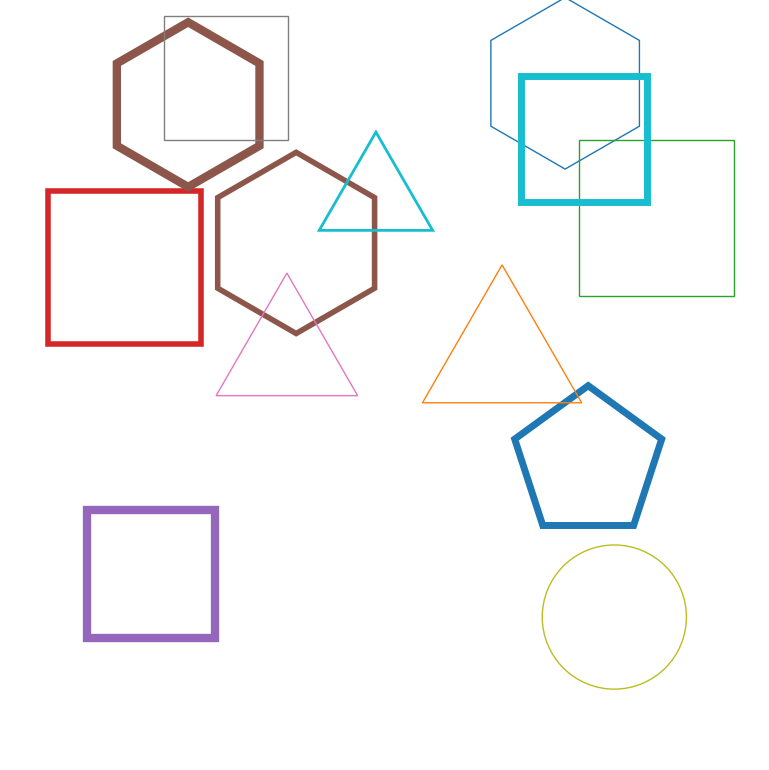[{"shape": "pentagon", "thickness": 2.5, "radius": 0.5, "center": [0.764, 0.399]}, {"shape": "hexagon", "thickness": 0.5, "radius": 0.56, "center": [0.734, 0.892]}, {"shape": "triangle", "thickness": 0.5, "radius": 0.6, "center": [0.652, 0.537]}, {"shape": "square", "thickness": 0.5, "radius": 0.5, "center": [0.852, 0.717]}, {"shape": "square", "thickness": 2, "radius": 0.49, "center": [0.162, 0.653]}, {"shape": "square", "thickness": 3, "radius": 0.42, "center": [0.196, 0.254]}, {"shape": "hexagon", "thickness": 2, "radius": 0.59, "center": [0.385, 0.685]}, {"shape": "hexagon", "thickness": 3, "radius": 0.53, "center": [0.244, 0.864]}, {"shape": "triangle", "thickness": 0.5, "radius": 0.53, "center": [0.373, 0.539]}, {"shape": "square", "thickness": 0.5, "radius": 0.4, "center": [0.294, 0.899]}, {"shape": "circle", "thickness": 0.5, "radius": 0.47, "center": [0.798, 0.199]}, {"shape": "square", "thickness": 2.5, "radius": 0.41, "center": [0.759, 0.819]}, {"shape": "triangle", "thickness": 1, "radius": 0.43, "center": [0.488, 0.743]}]